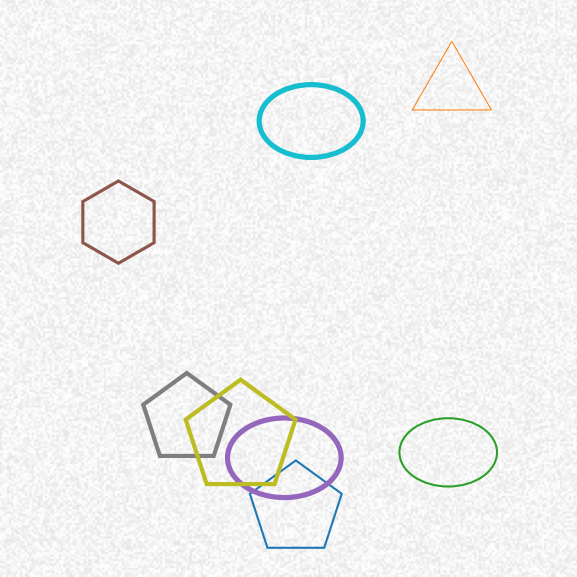[{"shape": "pentagon", "thickness": 1, "radius": 0.42, "center": [0.512, 0.118]}, {"shape": "triangle", "thickness": 0.5, "radius": 0.4, "center": [0.782, 0.848]}, {"shape": "oval", "thickness": 1, "radius": 0.42, "center": [0.776, 0.216]}, {"shape": "oval", "thickness": 2.5, "radius": 0.49, "center": [0.492, 0.206]}, {"shape": "hexagon", "thickness": 1.5, "radius": 0.36, "center": [0.205, 0.615]}, {"shape": "pentagon", "thickness": 2, "radius": 0.4, "center": [0.323, 0.274]}, {"shape": "pentagon", "thickness": 2, "radius": 0.5, "center": [0.417, 0.242]}, {"shape": "oval", "thickness": 2.5, "radius": 0.45, "center": [0.539, 0.79]}]